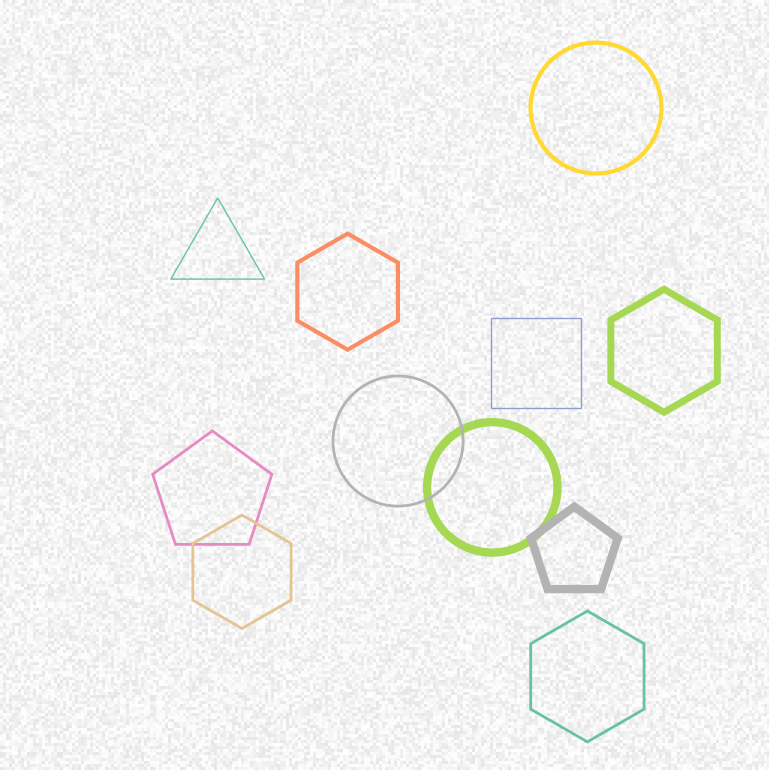[{"shape": "hexagon", "thickness": 1, "radius": 0.43, "center": [0.763, 0.122]}, {"shape": "triangle", "thickness": 0.5, "radius": 0.35, "center": [0.283, 0.673]}, {"shape": "hexagon", "thickness": 1.5, "radius": 0.38, "center": [0.451, 0.621]}, {"shape": "square", "thickness": 0.5, "radius": 0.29, "center": [0.696, 0.529]}, {"shape": "pentagon", "thickness": 1, "radius": 0.41, "center": [0.276, 0.359]}, {"shape": "circle", "thickness": 3, "radius": 0.42, "center": [0.639, 0.367]}, {"shape": "hexagon", "thickness": 2.5, "radius": 0.4, "center": [0.862, 0.544]}, {"shape": "circle", "thickness": 1.5, "radius": 0.43, "center": [0.774, 0.86]}, {"shape": "hexagon", "thickness": 1, "radius": 0.37, "center": [0.314, 0.257]}, {"shape": "pentagon", "thickness": 3, "radius": 0.3, "center": [0.746, 0.283]}, {"shape": "circle", "thickness": 1, "radius": 0.42, "center": [0.517, 0.427]}]